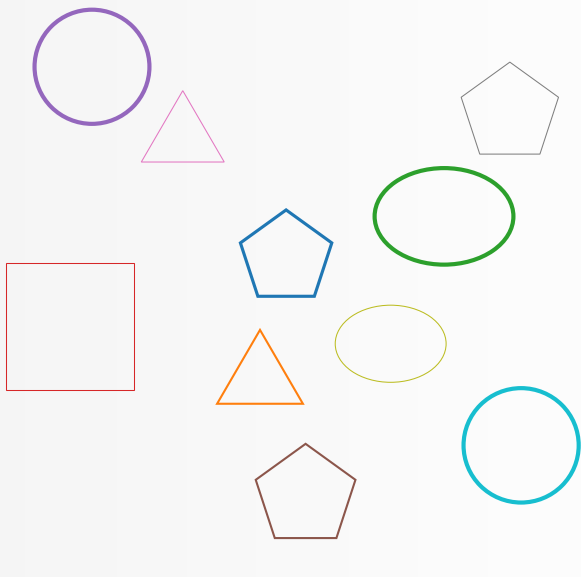[{"shape": "pentagon", "thickness": 1.5, "radius": 0.41, "center": [0.492, 0.553]}, {"shape": "triangle", "thickness": 1, "radius": 0.43, "center": [0.447, 0.343]}, {"shape": "oval", "thickness": 2, "radius": 0.6, "center": [0.764, 0.624]}, {"shape": "square", "thickness": 0.5, "radius": 0.55, "center": [0.121, 0.433]}, {"shape": "circle", "thickness": 2, "radius": 0.49, "center": [0.158, 0.884]}, {"shape": "pentagon", "thickness": 1, "radius": 0.45, "center": [0.526, 0.14]}, {"shape": "triangle", "thickness": 0.5, "radius": 0.41, "center": [0.314, 0.76]}, {"shape": "pentagon", "thickness": 0.5, "radius": 0.44, "center": [0.877, 0.804]}, {"shape": "oval", "thickness": 0.5, "radius": 0.48, "center": [0.672, 0.404]}, {"shape": "circle", "thickness": 2, "radius": 0.5, "center": [0.897, 0.228]}]